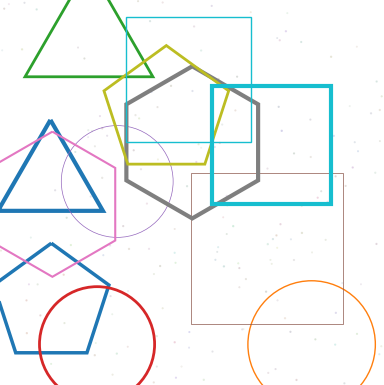[{"shape": "triangle", "thickness": 3, "radius": 0.79, "center": [0.131, 0.531]}, {"shape": "pentagon", "thickness": 2.5, "radius": 0.79, "center": [0.133, 0.211]}, {"shape": "circle", "thickness": 1, "radius": 0.83, "center": [0.809, 0.105]}, {"shape": "triangle", "thickness": 2, "radius": 0.96, "center": [0.231, 0.896]}, {"shape": "circle", "thickness": 2, "radius": 0.75, "center": [0.252, 0.106]}, {"shape": "circle", "thickness": 0.5, "radius": 0.73, "center": [0.304, 0.529]}, {"shape": "square", "thickness": 0.5, "radius": 0.98, "center": [0.694, 0.355]}, {"shape": "hexagon", "thickness": 1.5, "radius": 0.94, "center": [0.136, 0.47]}, {"shape": "hexagon", "thickness": 3, "radius": 0.99, "center": [0.499, 0.63]}, {"shape": "pentagon", "thickness": 2, "radius": 0.85, "center": [0.432, 0.711]}, {"shape": "square", "thickness": 3, "radius": 0.77, "center": [0.705, 0.623]}, {"shape": "square", "thickness": 1, "radius": 0.82, "center": [0.49, 0.794]}]